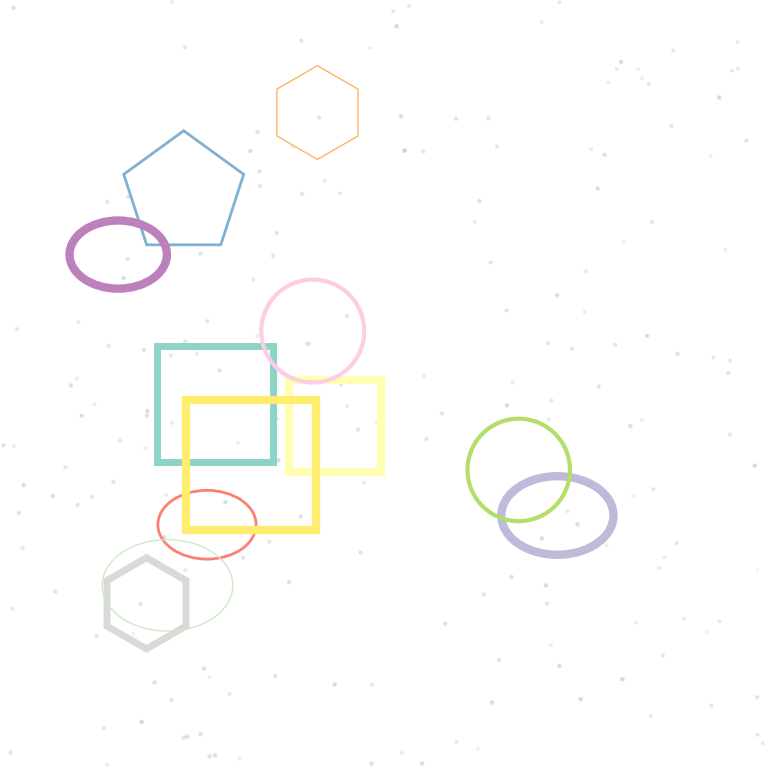[{"shape": "square", "thickness": 2.5, "radius": 0.38, "center": [0.279, 0.475]}, {"shape": "square", "thickness": 3, "radius": 0.3, "center": [0.435, 0.447]}, {"shape": "oval", "thickness": 3, "radius": 0.36, "center": [0.724, 0.331]}, {"shape": "oval", "thickness": 1, "radius": 0.32, "center": [0.269, 0.319]}, {"shape": "pentagon", "thickness": 1, "radius": 0.41, "center": [0.239, 0.748]}, {"shape": "hexagon", "thickness": 0.5, "radius": 0.3, "center": [0.412, 0.854]}, {"shape": "circle", "thickness": 1.5, "radius": 0.33, "center": [0.674, 0.39]}, {"shape": "circle", "thickness": 1.5, "radius": 0.33, "center": [0.406, 0.57]}, {"shape": "hexagon", "thickness": 2.5, "radius": 0.3, "center": [0.19, 0.216]}, {"shape": "oval", "thickness": 3, "radius": 0.32, "center": [0.154, 0.669]}, {"shape": "oval", "thickness": 0.5, "radius": 0.42, "center": [0.218, 0.24]}, {"shape": "square", "thickness": 3, "radius": 0.42, "center": [0.326, 0.396]}]